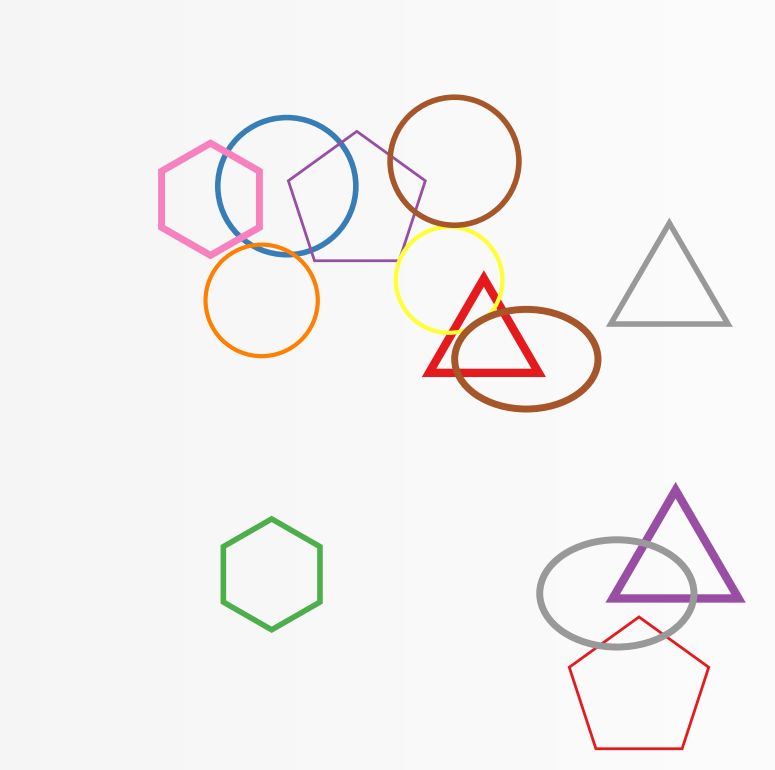[{"shape": "triangle", "thickness": 3, "radius": 0.41, "center": [0.624, 0.557]}, {"shape": "pentagon", "thickness": 1, "radius": 0.47, "center": [0.825, 0.104]}, {"shape": "circle", "thickness": 2, "radius": 0.45, "center": [0.37, 0.758]}, {"shape": "hexagon", "thickness": 2, "radius": 0.36, "center": [0.351, 0.254]}, {"shape": "pentagon", "thickness": 1, "radius": 0.46, "center": [0.46, 0.737]}, {"shape": "triangle", "thickness": 3, "radius": 0.47, "center": [0.872, 0.27]}, {"shape": "circle", "thickness": 1.5, "radius": 0.36, "center": [0.338, 0.61]}, {"shape": "circle", "thickness": 1.5, "radius": 0.34, "center": [0.58, 0.637]}, {"shape": "oval", "thickness": 2.5, "radius": 0.46, "center": [0.679, 0.534]}, {"shape": "circle", "thickness": 2, "radius": 0.42, "center": [0.586, 0.791]}, {"shape": "hexagon", "thickness": 2.5, "radius": 0.36, "center": [0.272, 0.741]}, {"shape": "oval", "thickness": 2.5, "radius": 0.5, "center": [0.796, 0.229]}, {"shape": "triangle", "thickness": 2, "radius": 0.44, "center": [0.864, 0.623]}]